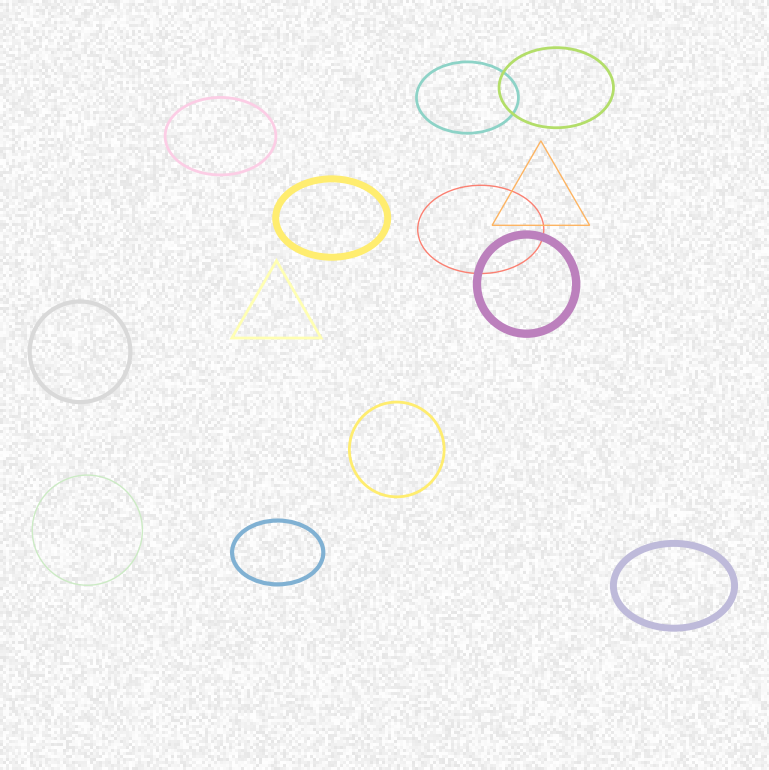[{"shape": "oval", "thickness": 1, "radius": 0.33, "center": [0.607, 0.873]}, {"shape": "triangle", "thickness": 1, "radius": 0.33, "center": [0.359, 0.594]}, {"shape": "oval", "thickness": 2.5, "radius": 0.39, "center": [0.875, 0.239]}, {"shape": "oval", "thickness": 0.5, "radius": 0.41, "center": [0.624, 0.702]}, {"shape": "oval", "thickness": 1.5, "radius": 0.3, "center": [0.361, 0.283]}, {"shape": "triangle", "thickness": 0.5, "radius": 0.37, "center": [0.702, 0.744]}, {"shape": "oval", "thickness": 1, "radius": 0.37, "center": [0.722, 0.886]}, {"shape": "oval", "thickness": 1, "radius": 0.36, "center": [0.286, 0.823]}, {"shape": "circle", "thickness": 1.5, "radius": 0.33, "center": [0.104, 0.543]}, {"shape": "circle", "thickness": 3, "radius": 0.32, "center": [0.684, 0.631]}, {"shape": "circle", "thickness": 0.5, "radius": 0.36, "center": [0.113, 0.311]}, {"shape": "oval", "thickness": 2.5, "radius": 0.36, "center": [0.431, 0.717]}, {"shape": "circle", "thickness": 1, "radius": 0.31, "center": [0.515, 0.416]}]